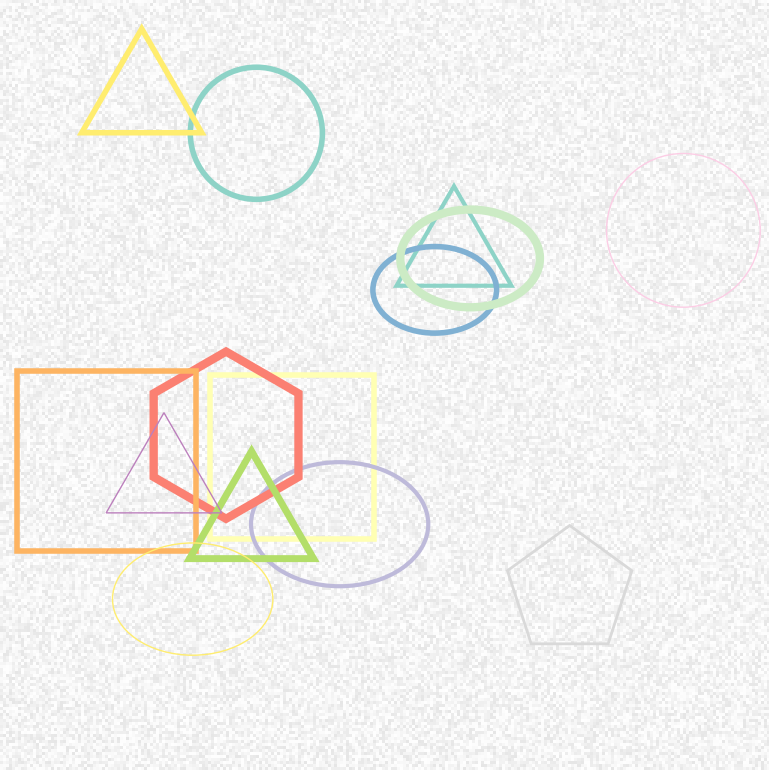[{"shape": "circle", "thickness": 2, "radius": 0.43, "center": [0.333, 0.827]}, {"shape": "triangle", "thickness": 1.5, "radius": 0.43, "center": [0.59, 0.672]}, {"shape": "square", "thickness": 2, "radius": 0.53, "center": [0.379, 0.407]}, {"shape": "oval", "thickness": 1.5, "radius": 0.58, "center": [0.441, 0.319]}, {"shape": "hexagon", "thickness": 3, "radius": 0.54, "center": [0.294, 0.435]}, {"shape": "oval", "thickness": 2, "radius": 0.4, "center": [0.565, 0.624]}, {"shape": "square", "thickness": 2, "radius": 0.58, "center": [0.138, 0.401]}, {"shape": "triangle", "thickness": 2.5, "radius": 0.46, "center": [0.327, 0.321]}, {"shape": "circle", "thickness": 0.5, "radius": 0.5, "center": [0.887, 0.701]}, {"shape": "pentagon", "thickness": 1, "radius": 0.42, "center": [0.74, 0.233]}, {"shape": "triangle", "thickness": 0.5, "radius": 0.43, "center": [0.213, 0.377]}, {"shape": "oval", "thickness": 3, "radius": 0.45, "center": [0.611, 0.664]}, {"shape": "triangle", "thickness": 2, "radius": 0.45, "center": [0.184, 0.873]}, {"shape": "oval", "thickness": 0.5, "radius": 0.52, "center": [0.25, 0.222]}]